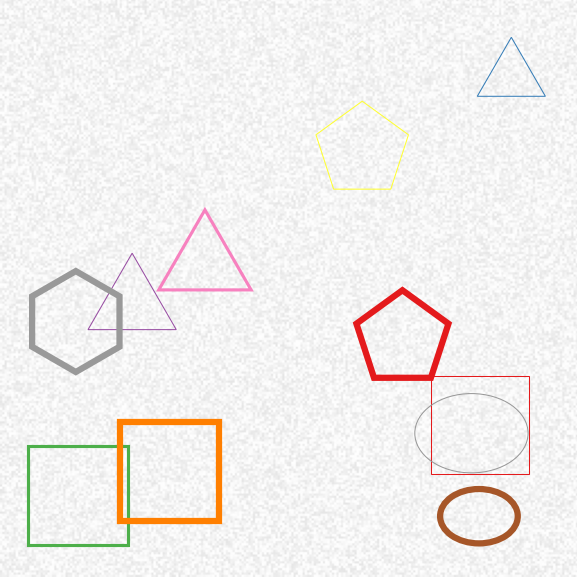[{"shape": "pentagon", "thickness": 3, "radius": 0.42, "center": [0.697, 0.413]}, {"shape": "square", "thickness": 0.5, "radius": 0.43, "center": [0.831, 0.263]}, {"shape": "triangle", "thickness": 0.5, "radius": 0.34, "center": [0.885, 0.866]}, {"shape": "square", "thickness": 1.5, "radius": 0.43, "center": [0.135, 0.141]}, {"shape": "triangle", "thickness": 0.5, "radius": 0.44, "center": [0.229, 0.472]}, {"shape": "square", "thickness": 3, "radius": 0.43, "center": [0.294, 0.182]}, {"shape": "pentagon", "thickness": 0.5, "radius": 0.42, "center": [0.627, 0.74]}, {"shape": "oval", "thickness": 3, "radius": 0.34, "center": [0.829, 0.105]}, {"shape": "triangle", "thickness": 1.5, "radius": 0.46, "center": [0.355, 0.543]}, {"shape": "hexagon", "thickness": 3, "radius": 0.44, "center": [0.131, 0.442]}, {"shape": "oval", "thickness": 0.5, "radius": 0.49, "center": [0.816, 0.249]}]